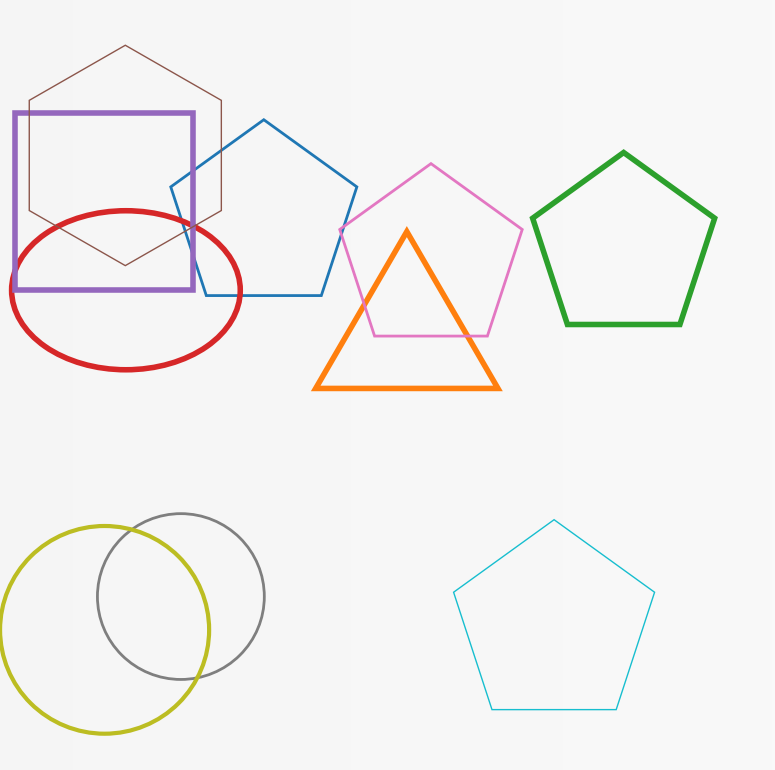[{"shape": "pentagon", "thickness": 1, "radius": 0.63, "center": [0.34, 0.718]}, {"shape": "triangle", "thickness": 2, "radius": 0.68, "center": [0.525, 0.563]}, {"shape": "pentagon", "thickness": 2, "radius": 0.62, "center": [0.805, 0.678]}, {"shape": "oval", "thickness": 2, "radius": 0.74, "center": [0.162, 0.623]}, {"shape": "square", "thickness": 2, "radius": 0.57, "center": [0.134, 0.738]}, {"shape": "hexagon", "thickness": 0.5, "radius": 0.72, "center": [0.162, 0.798]}, {"shape": "pentagon", "thickness": 1, "radius": 0.62, "center": [0.556, 0.664]}, {"shape": "circle", "thickness": 1, "radius": 0.54, "center": [0.233, 0.225]}, {"shape": "circle", "thickness": 1.5, "radius": 0.67, "center": [0.135, 0.182]}, {"shape": "pentagon", "thickness": 0.5, "radius": 0.68, "center": [0.715, 0.189]}]